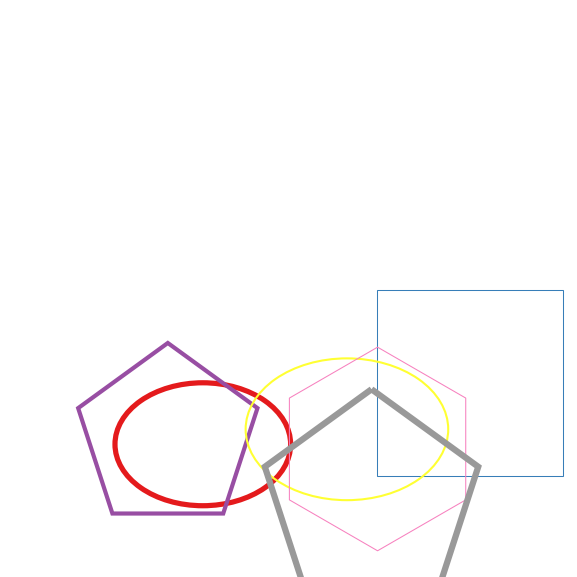[{"shape": "oval", "thickness": 2.5, "radius": 0.76, "center": [0.351, 0.23]}, {"shape": "square", "thickness": 0.5, "radius": 0.81, "center": [0.815, 0.336]}, {"shape": "pentagon", "thickness": 2, "radius": 0.82, "center": [0.291, 0.242]}, {"shape": "oval", "thickness": 1, "radius": 0.88, "center": [0.601, 0.256]}, {"shape": "hexagon", "thickness": 0.5, "radius": 0.88, "center": [0.654, 0.222]}, {"shape": "pentagon", "thickness": 3, "radius": 0.97, "center": [0.643, 0.131]}]